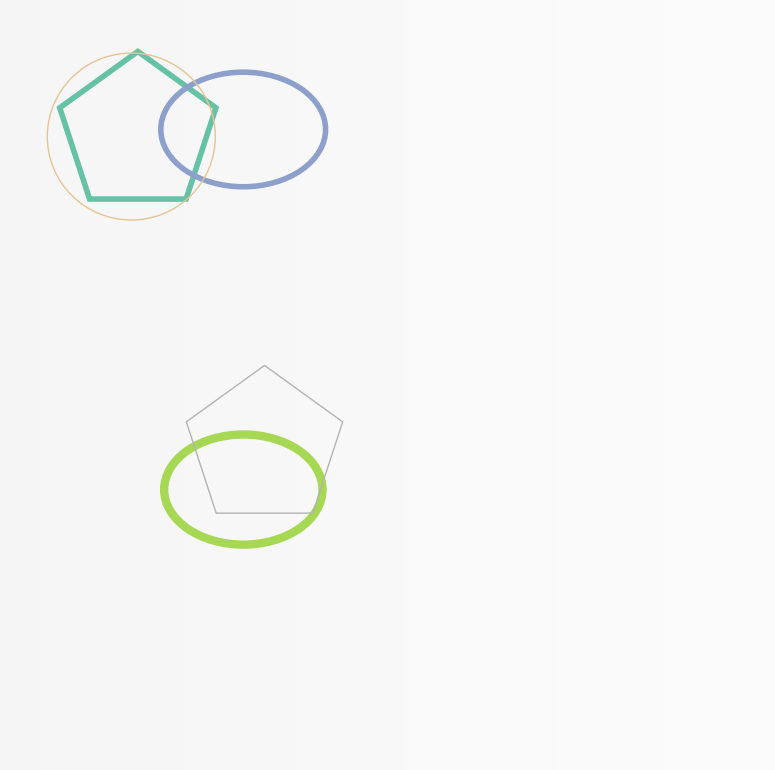[{"shape": "pentagon", "thickness": 2, "radius": 0.53, "center": [0.178, 0.827]}, {"shape": "oval", "thickness": 2, "radius": 0.53, "center": [0.314, 0.832]}, {"shape": "oval", "thickness": 3, "radius": 0.51, "center": [0.314, 0.364]}, {"shape": "circle", "thickness": 0.5, "radius": 0.54, "center": [0.169, 0.823]}, {"shape": "pentagon", "thickness": 0.5, "radius": 0.53, "center": [0.341, 0.419]}]